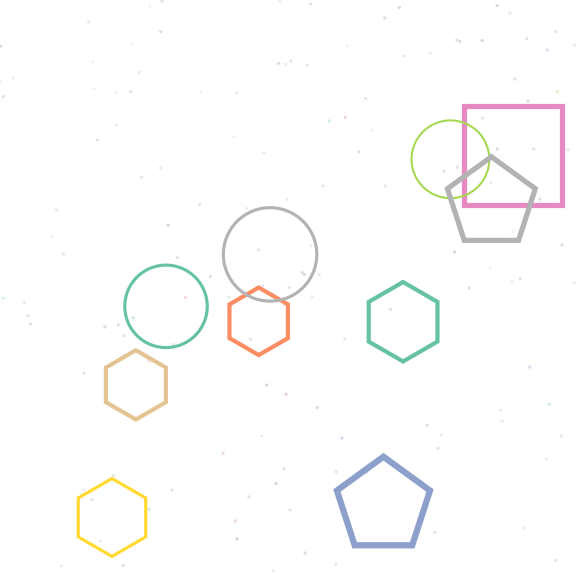[{"shape": "hexagon", "thickness": 2, "radius": 0.34, "center": [0.698, 0.442]}, {"shape": "circle", "thickness": 1.5, "radius": 0.36, "center": [0.287, 0.469]}, {"shape": "hexagon", "thickness": 2, "radius": 0.29, "center": [0.448, 0.443]}, {"shape": "pentagon", "thickness": 3, "radius": 0.42, "center": [0.664, 0.124]}, {"shape": "square", "thickness": 2.5, "radius": 0.43, "center": [0.888, 0.73]}, {"shape": "circle", "thickness": 1, "radius": 0.34, "center": [0.78, 0.723]}, {"shape": "hexagon", "thickness": 1.5, "radius": 0.34, "center": [0.194, 0.103]}, {"shape": "hexagon", "thickness": 2, "radius": 0.3, "center": [0.235, 0.333]}, {"shape": "circle", "thickness": 1.5, "radius": 0.4, "center": [0.468, 0.559]}, {"shape": "pentagon", "thickness": 2.5, "radius": 0.4, "center": [0.851, 0.648]}]